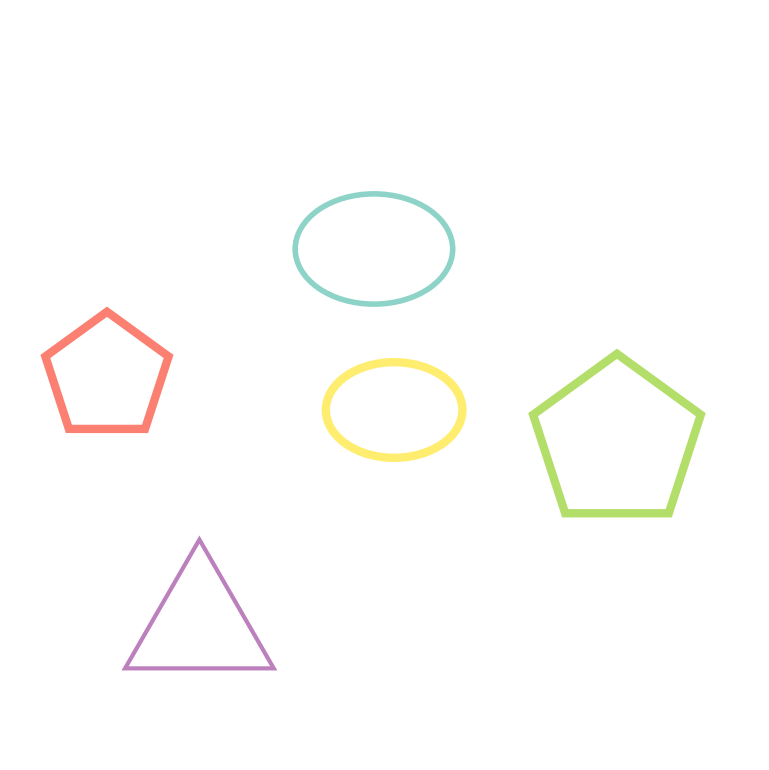[{"shape": "oval", "thickness": 2, "radius": 0.51, "center": [0.486, 0.677]}, {"shape": "pentagon", "thickness": 3, "radius": 0.42, "center": [0.139, 0.511]}, {"shape": "pentagon", "thickness": 3, "radius": 0.57, "center": [0.801, 0.426]}, {"shape": "triangle", "thickness": 1.5, "radius": 0.56, "center": [0.259, 0.188]}, {"shape": "oval", "thickness": 3, "radius": 0.44, "center": [0.512, 0.468]}]